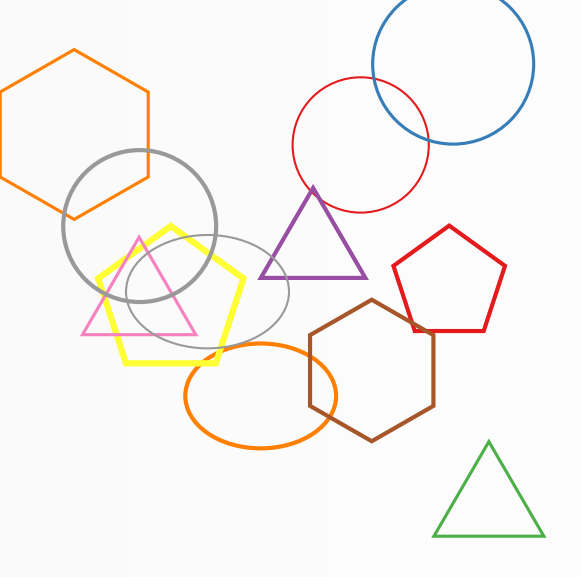[{"shape": "circle", "thickness": 1, "radius": 0.59, "center": [0.621, 0.748]}, {"shape": "pentagon", "thickness": 2, "radius": 0.5, "center": [0.773, 0.508]}, {"shape": "circle", "thickness": 1.5, "radius": 0.69, "center": [0.78, 0.888]}, {"shape": "triangle", "thickness": 1.5, "radius": 0.55, "center": [0.841, 0.125]}, {"shape": "triangle", "thickness": 2, "radius": 0.52, "center": [0.539, 0.57]}, {"shape": "oval", "thickness": 2, "radius": 0.65, "center": [0.449, 0.314]}, {"shape": "hexagon", "thickness": 1.5, "radius": 0.74, "center": [0.128, 0.766]}, {"shape": "pentagon", "thickness": 3, "radius": 0.66, "center": [0.294, 0.476]}, {"shape": "hexagon", "thickness": 2, "radius": 0.61, "center": [0.64, 0.358]}, {"shape": "triangle", "thickness": 1.5, "radius": 0.56, "center": [0.239, 0.476]}, {"shape": "circle", "thickness": 2, "radius": 0.66, "center": [0.24, 0.608]}, {"shape": "oval", "thickness": 1, "radius": 0.7, "center": [0.357, 0.494]}]